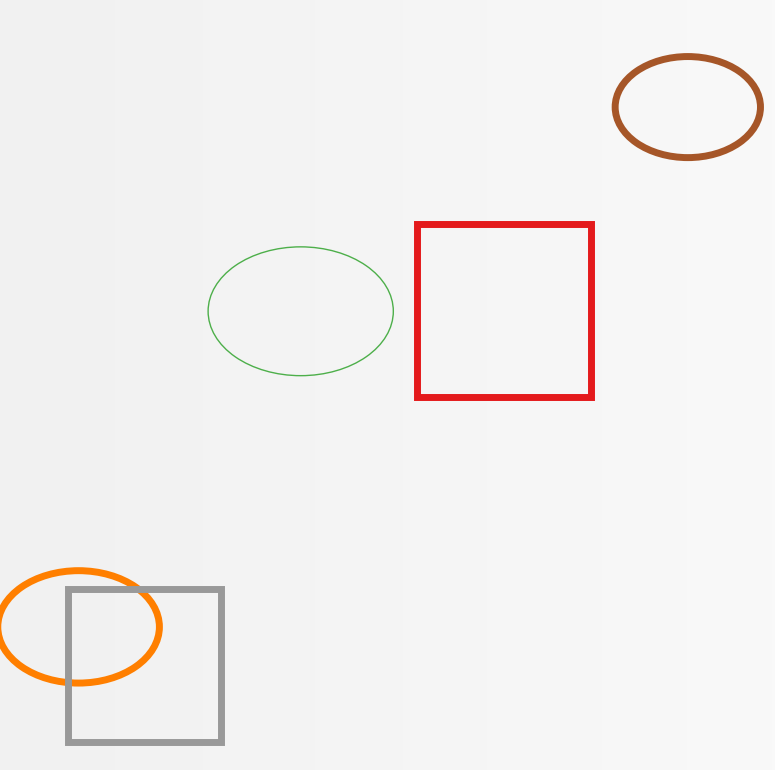[{"shape": "square", "thickness": 2.5, "radius": 0.56, "center": [0.65, 0.597]}, {"shape": "oval", "thickness": 0.5, "radius": 0.6, "center": [0.388, 0.596]}, {"shape": "oval", "thickness": 2.5, "radius": 0.52, "center": [0.101, 0.186]}, {"shape": "oval", "thickness": 2.5, "radius": 0.47, "center": [0.888, 0.861]}, {"shape": "square", "thickness": 2.5, "radius": 0.5, "center": [0.186, 0.135]}]